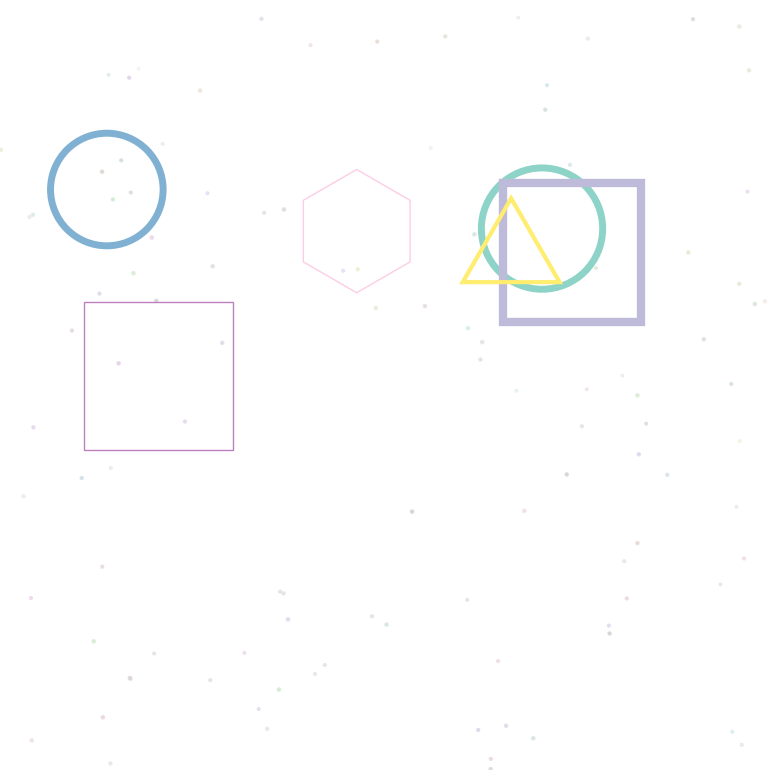[{"shape": "circle", "thickness": 2.5, "radius": 0.39, "center": [0.704, 0.703]}, {"shape": "square", "thickness": 3, "radius": 0.45, "center": [0.743, 0.672]}, {"shape": "circle", "thickness": 2.5, "radius": 0.37, "center": [0.139, 0.754]}, {"shape": "hexagon", "thickness": 0.5, "radius": 0.4, "center": [0.463, 0.7]}, {"shape": "square", "thickness": 0.5, "radius": 0.48, "center": [0.206, 0.512]}, {"shape": "triangle", "thickness": 1.5, "radius": 0.36, "center": [0.664, 0.67]}]